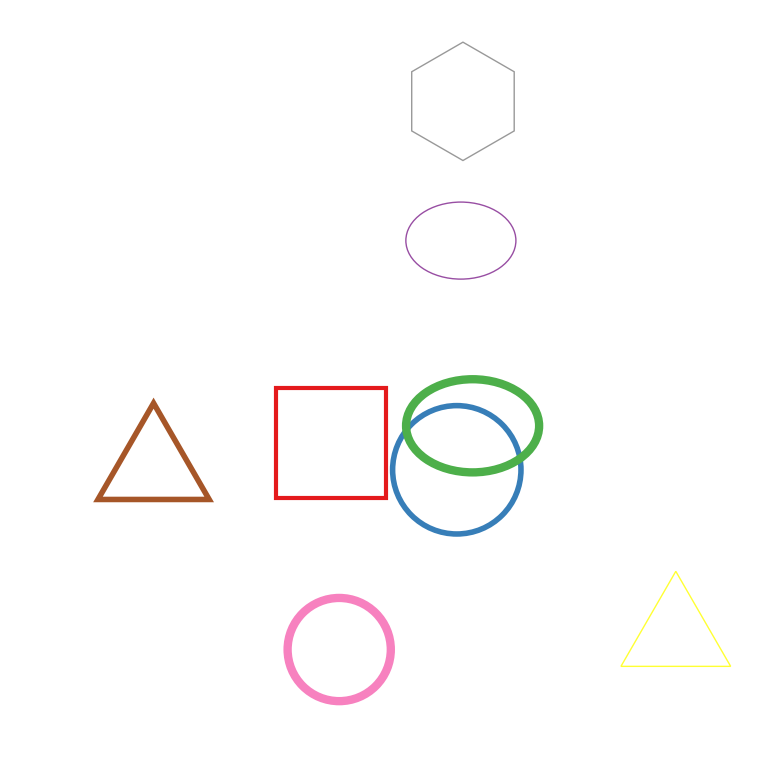[{"shape": "square", "thickness": 1.5, "radius": 0.36, "center": [0.43, 0.425]}, {"shape": "circle", "thickness": 2, "radius": 0.42, "center": [0.593, 0.39]}, {"shape": "oval", "thickness": 3, "radius": 0.43, "center": [0.614, 0.447]}, {"shape": "oval", "thickness": 0.5, "radius": 0.36, "center": [0.599, 0.688]}, {"shape": "triangle", "thickness": 0.5, "radius": 0.41, "center": [0.878, 0.176]}, {"shape": "triangle", "thickness": 2, "radius": 0.42, "center": [0.199, 0.393]}, {"shape": "circle", "thickness": 3, "radius": 0.34, "center": [0.441, 0.156]}, {"shape": "hexagon", "thickness": 0.5, "radius": 0.38, "center": [0.601, 0.868]}]